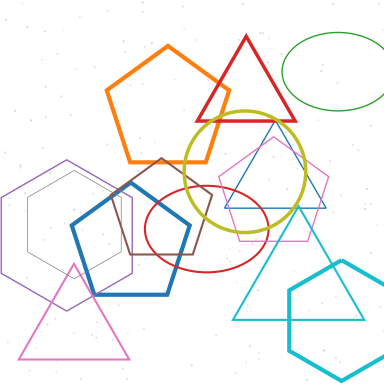[{"shape": "triangle", "thickness": 1, "radius": 0.76, "center": [0.715, 0.535]}, {"shape": "pentagon", "thickness": 3, "radius": 0.81, "center": [0.34, 0.365]}, {"shape": "pentagon", "thickness": 3, "radius": 0.84, "center": [0.436, 0.714]}, {"shape": "oval", "thickness": 1, "radius": 0.73, "center": [0.878, 0.814]}, {"shape": "oval", "thickness": 1.5, "radius": 0.8, "center": [0.537, 0.405]}, {"shape": "triangle", "thickness": 2.5, "radius": 0.73, "center": [0.64, 0.759]}, {"shape": "hexagon", "thickness": 1, "radius": 0.98, "center": [0.173, 0.388]}, {"shape": "pentagon", "thickness": 1.5, "radius": 0.69, "center": [0.419, 0.451]}, {"shape": "pentagon", "thickness": 1, "radius": 0.75, "center": [0.711, 0.495]}, {"shape": "triangle", "thickness": 1.5, "radius": 0.83, "center": [0.192, 0.149]}, {"shape": "hexagon", "thickness": 0.5, "radius": 0.7, "center": [0.193, 0.417]}, {"shape": "circle", "thickness": 2.5, "radius": 0.79, "center": [0.636, 0.554]}, {"shape": "hexagon", "thickness": 3, "radius": 0.78, "center": [0.887, 0.167]}, {"shape": "triangle", "thickness": 1.5, "radius": 0.98, "center": [0.776, 0.268]}]